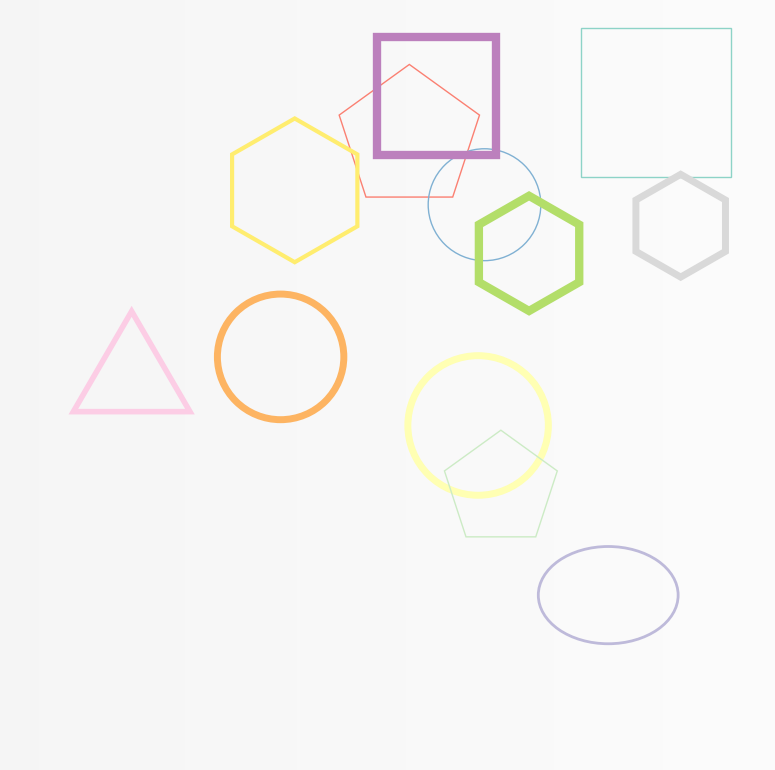[{"shape": "square", "thickness": 0.5, "radius": 0.48, "center": [0.846, 0.867]}, {"shape": "circle", "thickness": 2.5, "radius": 0.45, "center": [0.617, 0.447]}, {"shape": "oval", "thickness": 1, "radius": 0.45, "center": [0.785, 0.227]}, {"shape": "pentagon", "thickness": 0.5, "radius": 0.48, "center": [0.528, 0.821]}, {"shape": "circle", "thickness": 0.5, "radius": 0.36, "center": [0.625, 0.734]}, {"shape": "circle", "thickness": 2.5, "radius": 0.41, "center": [0.362, 0.537]}, {"shape": "hexagon", "thickness": 3, "radius": 0.37, "center": [0.683, 0.671]}, {"shape": "triangle", "thickness": 2, "radius": 0.43, "center": [0.17, 0.509]}, {"shape": "hexagon", "thickness": 2.5, "radius": 0.33, "center": [0.878, 0.707]}, {"shape": "square", "thickness": 3, "radius": 0.38, "center": [0.563, 0.876]}, {"shape": "pentagon", "thickness": 0.5, "radius": 0.38, "center": [0.646, 0.365]}, {"shape": "hexagon", "thickness": 1.5, "radius": 0.47, "center": [0.38, 0.753]}]